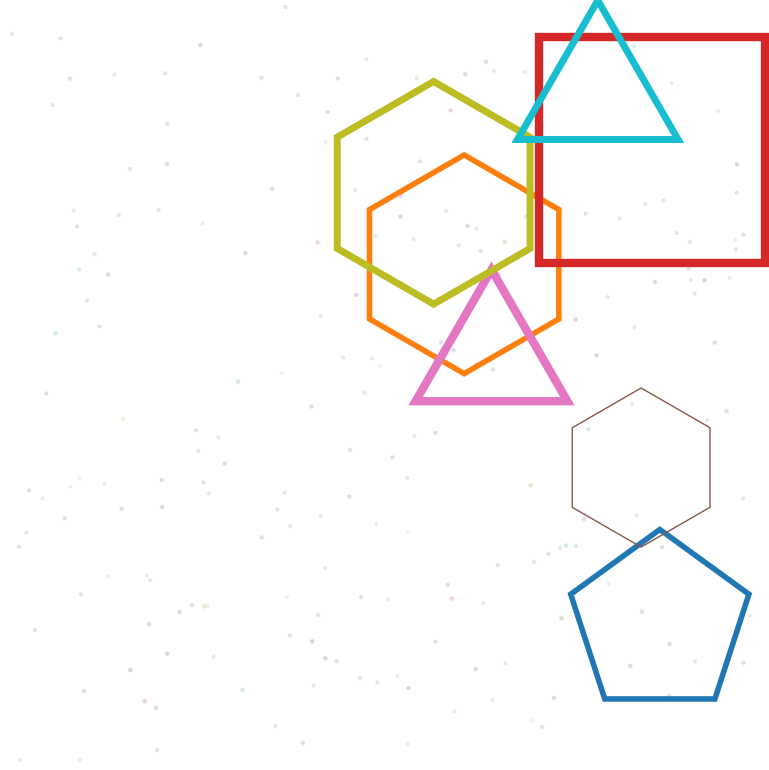[{"shape": "pentagon", "thickness": 2, "radius": 0.61, "center": [0.857, 0.191]}, {"shape": "hexagon", "thickness": 2, "radius": 0.71, "center": [0.603, 0.657]}, {"shape": "square", "thickness": 3, "radius": 0.73, "center": [0.847, 0.805]}, {"shape": "hexagon", "thickness": 0.5, "radius": 0.52, "center": [0.833, 0.393]}, {"shape": "triangle", "thickness": 3, "radius": 0.57, "center": [0.638, 0.536]}, {"shape": "hexagon", "thickness": 2.5, "radius": 0.72, "center": [0.563, 0.75]}, {"shape": "triangle", "thickness": 2.5, "radius": 0.6, "center": [0.776, 0.879]}]